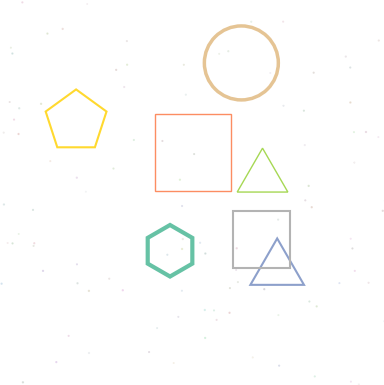[{"shape": "hexagon", "thickness": 3, "radius": 0.33, "center": [0.442, 0.349]}, {"shape": "square", "thickness": 1, "radius": 0.5, "center": [0.502, 0.605]}, {"shape": "triangle", "thickness": 1.5, "radius": 0.4, "center": [0.72, 0.3]}, {"shape": "triangle", "thickness": 1, "radius": 0.38, "center": [0.682, 0.539]}, {"shape": "pentagon", "thickness": 1.5, "radius": 0.42, "center": [0.198, 0.685]}, {"shape": "circle", "thickness": 2.5, "radius": 0.48, "center": [0.627, 0.837]}, {"shape": "square", "thickness": 1.5, "radius": 0.37, "center": [0.679, 0.378]}]